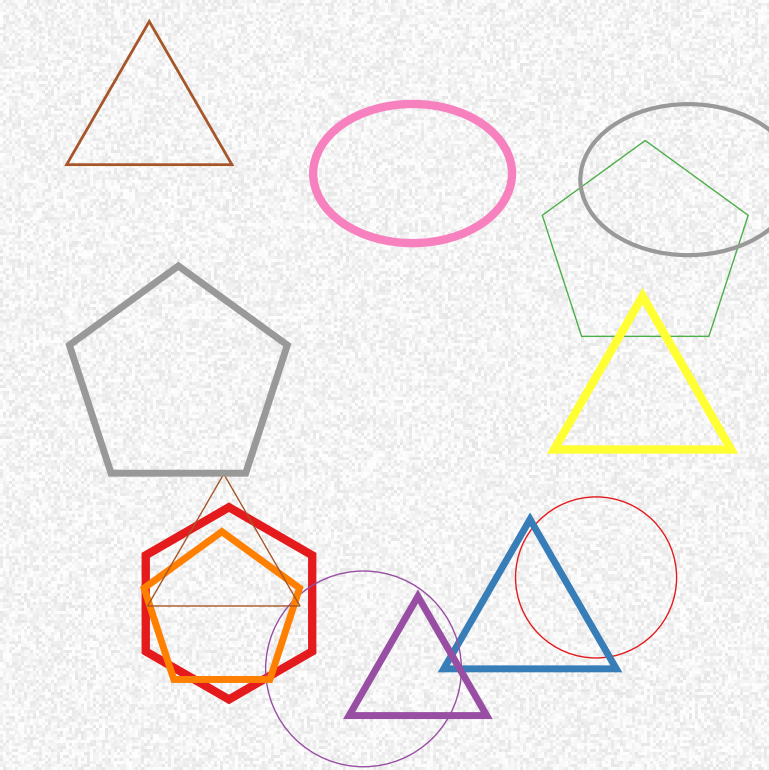[{"shape": "hexagon", "thickness": 3, "radius": 0.62, "center": [0.297, 0.216]}, {"shape": "circle", "thickness": 0.5, "radius": 0.52, "center": [0.774, 0.25]}, {"shape": "triangle", "thickness": 2.5, "radius": 0.65, "center": [0.688, 0.196]}, {"shape": "pentagon", "thickness": 0.5, "radius": 0.7, "center": [0.838, 0.677]}, {"shape": "triangle", "thickness": 2.5, "radius": 0.52, "center": [0.543, 0.122]}, {"shape": "circle", "thickness": 0.5, "radius": 0.64, "center": [0.472, 0.131]}, {"shape": "pentagon", "thickness": 2.5, "radius": 0.53, "center": [0.288, 0.203]}, {"shape": "triangle", "thickness": 3, "radius": 0.66, "center": [0.835, 0.483]}, {"shape": "triangle", "thickness": 1, "radius": 0.62, "center": [0.194, 0.848]}, {"shape": "triangle", "thickness": 0.5, "radius": 0.57, "center": [0.291, 0.27]}, {"shape": "oval", "thickness": 3, "radius": 0.65, "center": [0.536, 0.775]}, {"shape": "pentagon", "thickness": 2.5, "radius": 0.74, "center": [0.232, 0.506]}, {"shape": "oval", "thickness": 1.5, "radius": 0.7, "center": [0.894, 0.767]}]